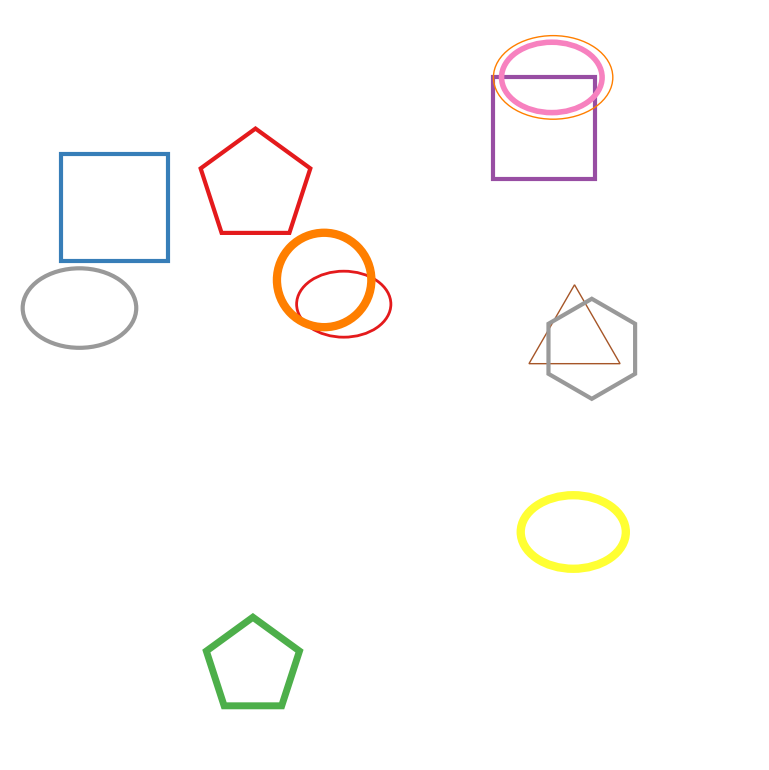[{"shape": "pentagon", "thickness": 1.5, "radius": 0.37, "center": [0.332, 0.758]}, {"shape": "oval", "thickness": 1, "radius": 0.31, "center": [0.446, 0.605]}, {"shape": "square", "thickness": 1.5, "radius": 0.35, "center": [0.148, 0.73]}, {"shape": "pentagon", "thickness": 2.5, "radius": 0.32, "center": [0.328, 0.135]}, {"shape": "square", "thickness": 1.5, "radius": 0.33, "center": [0.706, 0.833]}, {"shape": "oval", "thickness": 0.5, "radius": 0.39, "center": [0.718, 0.899]}, {"shape": "circle", "thickness": 3, "radius": 0.31, "center": [0.421, 0.636]}, {"shape": "oval", "thickness": 3, "radius": 0.34, "center": [0.745, 0.309]}, {"shape": "triangle", "thickness": 0.5, "radius": 0.34, "center": [0.746, 0.562]}, {"shape": "oval", "thickness": 2, "radius": 0.33, "center": [0.717, 0.899]}, {"shape": "hexagon", "thickness": 1.5, "radius": 0.32, "center": [0.769, 0.547]}, {"shape": "oval", "thickness": 1.5, "radius": 0.37, "center": [0.103, 0.6]}]